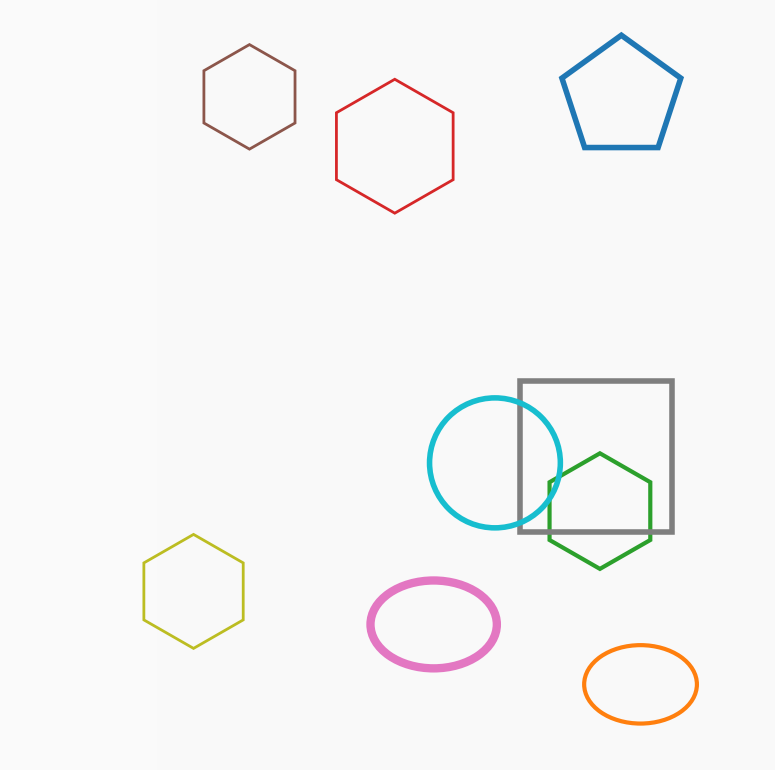[{"shape": "pentagon", "thickness": 2, "radius": 0.4, "center": [0.802, 0.874]}, {"shape": "oval", "thickness": 1.5, "radius": 0.36, "center": [0.826, 0.111]}, {"shape": "hexagon", "thickness": 1.5, "radius": 0.38, "center": [0.774, 0.336]}, {"shape": "hexagon", "thickness": 1, "radius": 0.43, "center": [0.509, 0.81]}, {"shape": "hexagon", "thickness": 1, "radius": 0.34, "center": [0.322, 0.874]}, {"shape": "oval", "thickness": 3, "radius": 0.41, "center": [0.56, 0.189]}, {"shape": "square", "thickness": 2, "radius": 0.49, "center": [0.769, 0.407]}, {"shape": "hexagon", "thickness": 1, "radius": 0.37, "center": [0.25, 0.232]}, {"shape": "circle", "thickness": 2, "radius": 0.42, "center": [0.639, 0.399]}]